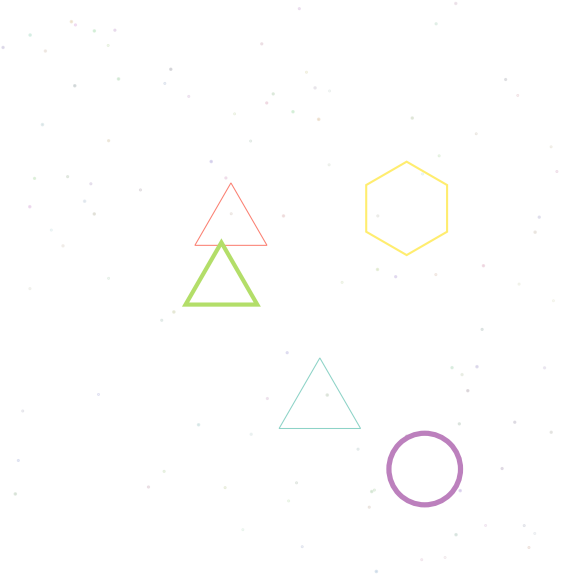[{"shape": "triangle", "thickness": 0.5, "radius": 0.41, "center": [0.554, 0.298]}, {"shape": "triangle", "thickness": 0.5, "radius": 0.36, "center": [0.4, 0.61]}, {"shape": "triangle", "thickness": 2, "radius": 0.36, "center": [0.383, 0.508]}, {"shape": "circle", "thickness": 2.5, "radius": 0.31, "center": [0.735, 0.187]}, {"shape": "hexagon", "thickness": 1, "radius": 0.4, "center": [0.704, 0.638]}]